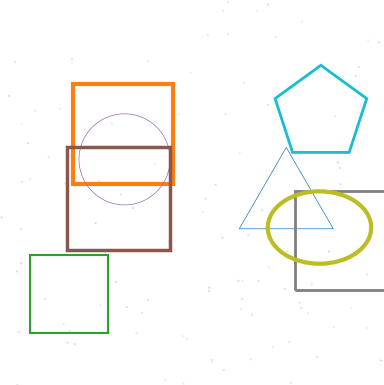[{"shape": "triangle", "thickness": 0.5, "radius": 0.7, "center": [0.744, 0.476]}, {"shape": "square", "thickness": 3, "radius": 0.65, "center": [0.319, 0.653]}, {"shape": "square", "thickness": 1.5, "radius": 0.51, "center": [0.179, 0.236]}, {"shape": "circle", "thickness": 0.5, "radius": 0.59, "center": [0.323, 0.586]}, {"shape": "square", "thickness": 2.5, "radius": 0.67, "center": [0.308, 0.485]}, {"shape": "square", "thickness": 2, "radius": 0.64, "center": [0.894, 0.376]}, {"shape": "oval", "thickness": 3, "radius": 0.67, "center": [0.83, 0.409]}, {"shape": "pentagon", "thickness": 2, "radius": 0.63, "center": [0.833, 0.705]}]